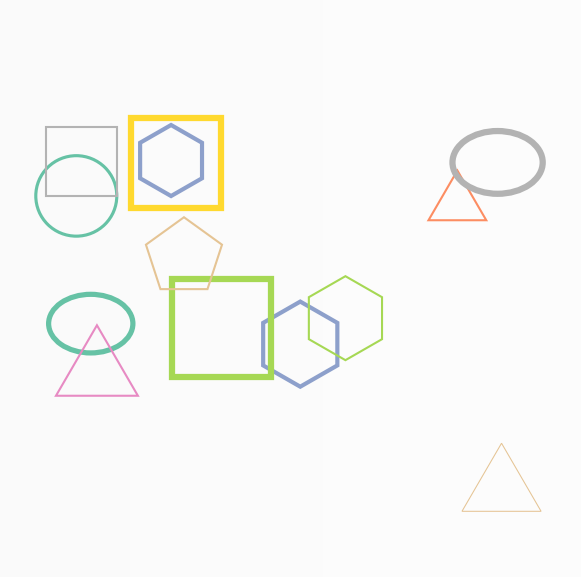[{"shape": "oval", "thickness": 2.5, "radius": 0.36, "center": [0.156, 0.439]}, {"shape": "circle", "thickness": 1.5, "radius": 0.35, "center": [0.131, 0.66]}, {"shape": "triangle", "thickness": 1, "radius": 0.29, "center": [0.787, 0.646]}, {"shape": "hexagon", "thickness": 2, "radius": 0.31, "center": [0.294, 0.721]}, {"shape": "hexagon", "thickness": 2, "radius": 0.37, "center": [0.517, 0.403]}, {"shape": "triangle", "thickness": 1, "radius": 0.41, "center": [0.167, 0.355]}, {"shape": "square", "thickness": 3, "radius": 0.43, "center": [0.382, 0.431]}, {"shape": "hexagon", "thickness": 1, "radius": 0.36, "center": [0.594, 0.448]}, {"shape": "square", "thickness": 3, "radius": 0.39, "center": [0.302, 0.717]}, {"shape": "triangle", "thickness": 0.5, "radius": 0.39, "center": [0.863, 0.153]}, {"shape": "pentagon", "thickness": 1, "radius": 0.34, "center": [0.317, 0.554]}, {"shape": "oval", "thickness": 3, "radius": 0.39, "center": [0.856, 0.718]}, {"shape": "square", "thickness": 1, "radius": 0.3, "center": [0.14, 0.719]}]